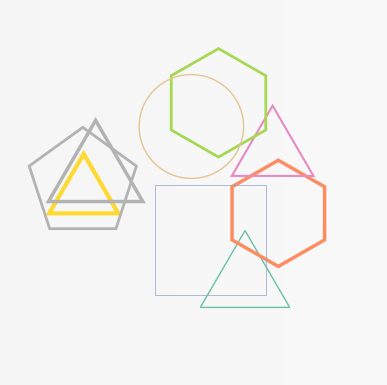[{"shape": "triangle", "thickness": 1, "radius": 0.67, "center": [0.632, 0.268]}, {"shape": "hexagon", "thickness": 2.5, "radius": 0.69, "center": [0.718, 0.446]}, {"shape": "square", "thickness": 0.5, "radius": 0.71, "center": [0.543, 0.377]}, {"shape": "triangle", "thickness": 1.5, "radius": 0.61, "center": [0.704, 0.604]}, {"shape": "hexagon", "thickness": 2, "radius": 0.7, "center": [0.564, 0.733]}, {"shape": "triangle", "thickness": 3, "radius": 0.51, "center": [0.216, 0.497]}, {"shape": "circle", "thickness": 1, "radius": 0.67, "center": [0.494, 0.671]}, {"shape": "triangle", "thickness": 2.5, "radius": 0.7, "center": [0.247, 0.547]}, {"shape": "pentagon", "thickness": 2, "radius": 0.73, "center": [0.214, 0.524]}]